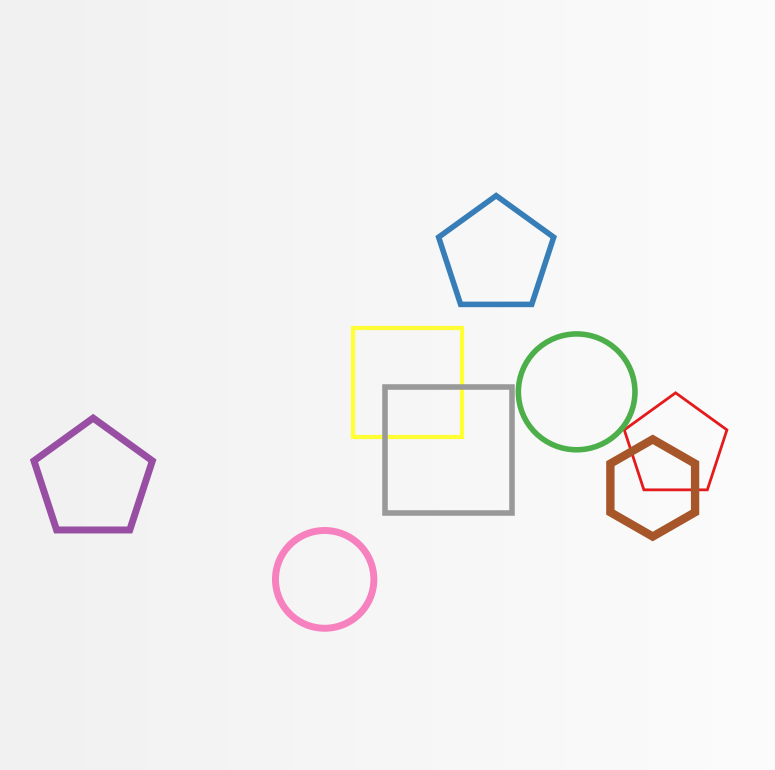[{"shape": "pentagon", "thickness": 1, "radius": 0.35, "center": [0.872, 0.42]}, {"shape": "pentagon", "thickness": 2, "radius": 0.39, "center": [0.64, 0.668]}, {"shape": "circle", "thickness": 2, "radius": 0.38, "center": [0.744, 0.491]}, {"shape": "pentagon", "thickness": 2.5, "radius": 0.4, "center": [0.12, 0.377]}, {"shape": "square", "thickness": 1.5, "radius": 0.35, "center": [0.526, 0.503]}, {"shape": "hexagon", "thickness": 3, "radius": 0.32, "center": [0.842, 0.366]}, {"shape": "circle", "thickness": 2.5, "radius": 0.32, "center": [0.419, 0.248]}, {"shape": "square", "thickness": 2, "radius": 0.41, "center": [0.579, 0.416]}]